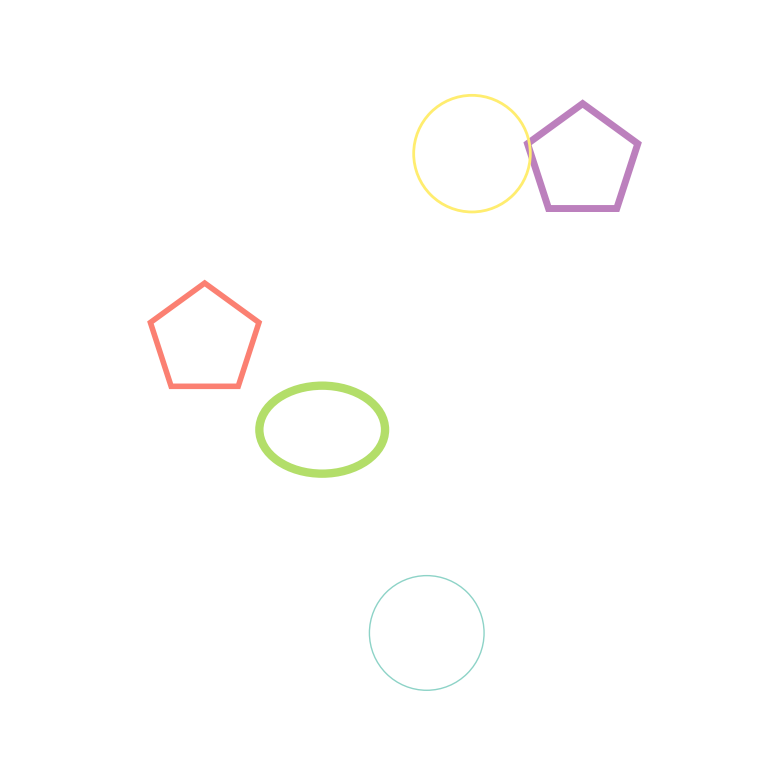[{"shape": "circle", "thickness": 0.5, "radius": 0.37, "center": [0.554, 0.178]}, {"shape": "pentagon", "thickness": 2, "radius": 0.37, "center": [0.266, 0.558]}, {"shape": "oval", "thickness": 3, "radius": 0.41, "center": [0.418, 0.442]}, {"shape": "pentagon", "thickness": 2.5, "radius": 0.38, "center": [0.757, 0.79]}, {"shape": "circle", "thickness": 1, "radius": 0.38, "center": [0.613, 0.8]}]